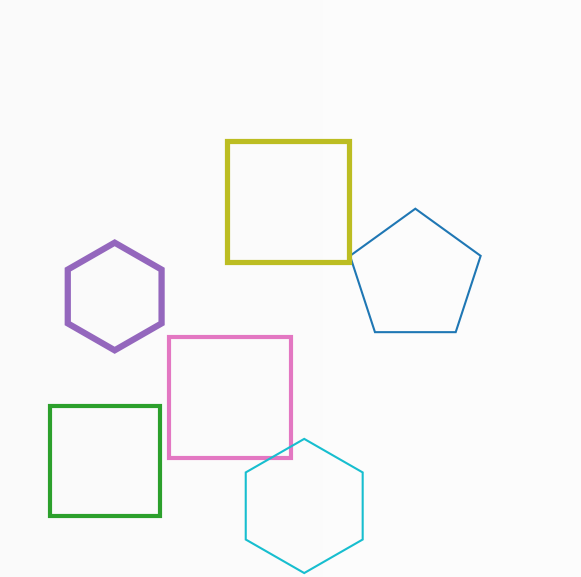[{"shape": "pentagon", "thickness": 1, "radius": 0.59, "center": [0.715, 0.52]}, {"shape": "square", "thickness": 2, "radius": 0.48, "center": [0.181, 0.201]}, {"shape": "hexagon", "thickness": 3, "radius": 0.47, "center": [0.197, 0.486]}, {"shape": "square", "thickness": 2, "radius": 0.52, "center": [0.395, 0.311]}, {"shape": "square", "thickness": 2.5, "radius": 0.52, "center": [0.496, 0.65]}, {"shape": "hexagon", "thickness": 1, "radius": 0.58, "center": [0.523, 0.123]}]